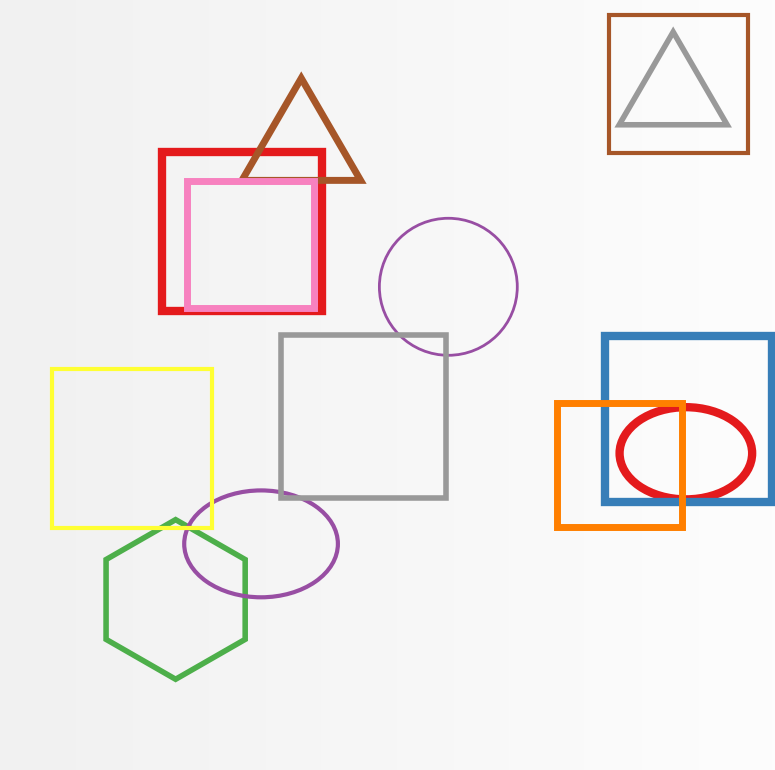[{"shape": "oval", "thickness": 3, "radius": 0.43, "center": [0.885, 0.411]}, {"shape": "square", "thickness": 3, "radius": 0.52, "center": [0.312, 0.699]}, {"shape": "square", "thickness": 3, "radius": 0.54, "center": [0.889, 0.456]}, {"shape": "hexagon", "thickness": 2, "radius": 0.52, "center": [0.227, 0.221]}, {"shape": "circle", "thickness": 1, "radius": 0.44, "center": [0.578, 0.628]}, {"shape": "oval", "thickness": 1.5, "radius": 0.5, "center": [0.337, 0.294]}, {"shape": "square", "thickness": 2.5, "radius": 0.4, "center": [0.799, 0.396]}, {"shape": "square", "thickness": 1.5, "radius": 0.52, "center": [0.17, 0.417]}, {"shape": "triangle", "thickness": 2.5, "radius": 0.44, "center": [0.389, 0.81]}, {"shape": "square", "thickness": 1.5, "radius": 0.45, "center": [0.876, 0.891]}, {"shape": "square", "thickness": 2.5, "radius": 0.41, "center": [0.323, 0.682]}, {"shape": "triangle", "thickness": 2, "radius": 0.4, "center": [0.869, 0.878]}, {"shape": "square", "thickness": 2, "radius": 0.53, "center": [0.469, 0.459]}]